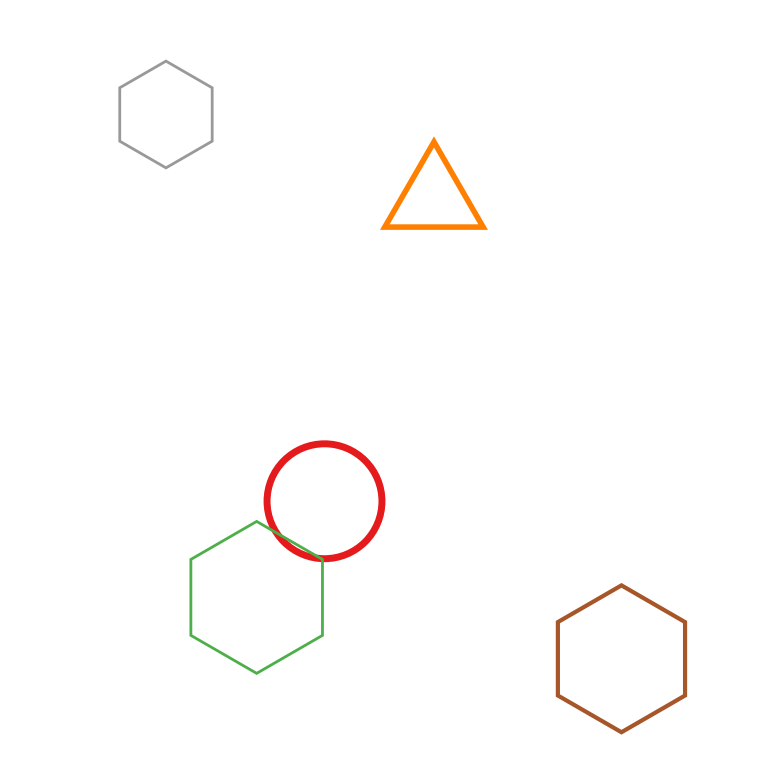[{"shape": "circle", "thickness": 2.5, "radius": 0.37, "center": [0.421, 0.349]}, {"shape": "hexagon", "thickness": 1, "radius": 0.49, "center": [0.333, 0.224]}, {"shape": "triangle", "thickness": 2, "radius": 0.37, "center": [0.564, 0.742]}, {"shape": "hexagon", "thickness": 1.5, "radius": 0.48, "center": [0.807, 0.144]}, {"shape": "hexagon", "thickness": 1, "radius": 0.35, "center": [0.216, 0.851]}]